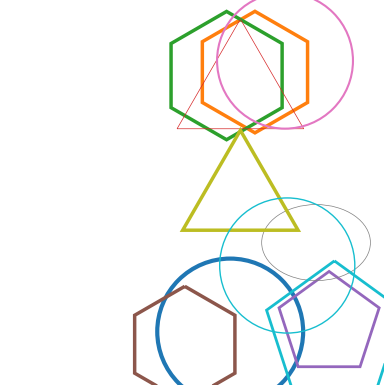[{"shape": "circle", "thickness": 3, "radius": 0.95, "center": [0.598, 0.139]}, {"shape": "hexagon", "thickness": 2.5, "radius": 0.79, "center": [0.662, 0.813]}, {"shape": "hexagon", "thickness": 2.5, "radius": 0.83, "center": [0.589, 0.804]}, {"shape": "triangle", "thickness": 0.5, "radius": 0.95, "center": [0.624, 0.761]}, {"shape": "pentagon", "thickness": 2, "radius": 0.68, "center": [0.855, 0.158]}, {"shape": "hexagon", "thickness": 2.5, "radius": 0.75, "center": [0.48, 0.106]}, {"shape": "circle", "thickness": 1.5, "radius": 0.88, "center": [0.74, 0.842]}, {"shape": "oval", "thickness": 0.5, "radius": 0.71, "center": [0.821, 0.37]}, {"shape": "triangle", "thickness": 2.5, "radius": 0.87, "center": [0.624, 0.489]}, {"shape": "circle", "thickness": 1, "radius": 0.88, "center": [0.746, 0.31]}, {"shape": "pentagon", "thickness": 2, "radius": 0.93, "center": [0.869, 0.137]}]